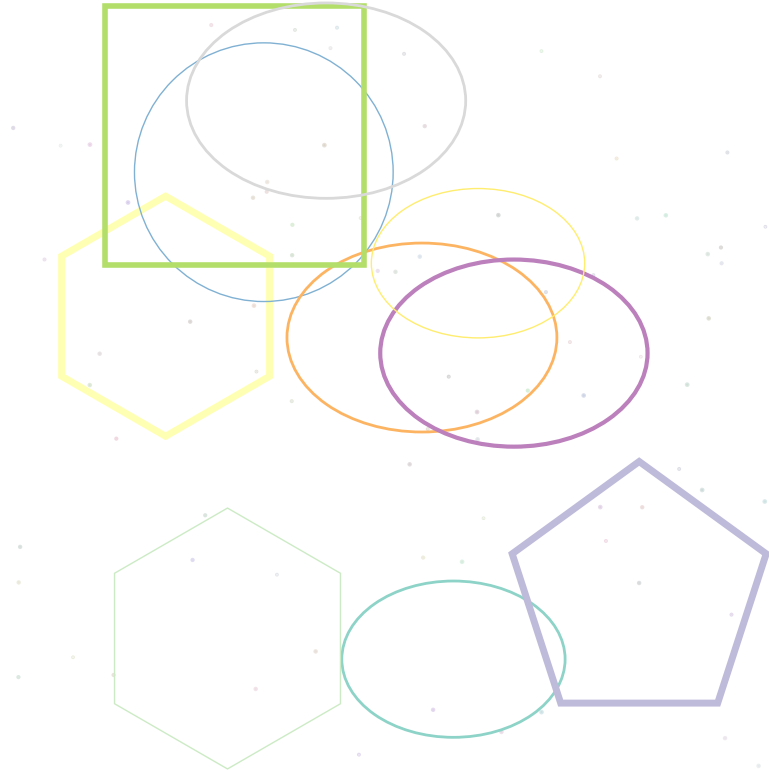[{"shape": "oval", "thickness": 1, "radius": 0.73, "center": [0.589, 0.144]}, {"shape": "hexagon", "thickness": 2.5, "radius": 0.78, "center": [0.215, 0.589]}, {"shape": "pentagon", "thickness": 2.5, "radius": 0.87, "center": [0.83, 0.227]}, {"shape": "circle", "thickness": 0.5, "radius": 0.84, "center": [0.343, 0.776]}, {"shape": "oval", "thickness": 1, "radius": 0.88, "center": [0.548, 0.562]}, {"shape": "square", "thickness": 2, "radius": 0.84, "center": [0.305, 0.824]}, {"shape": "oval", "thickness": 1, "radius": 0.91, "center": [0.424, 0.869]}, {"shape": "oval", "thickness": 1.5, "radius": 0.87, "center": [0.667, 0.541]}, {"shape": "hexagon", "thickness": 0.5, "radius": 0.85, "center": [0.295, 0.171]}, {"shape": "oval", "thickness": 0.5, "radius": 0.69, "center": [0.621, 0.658]}]